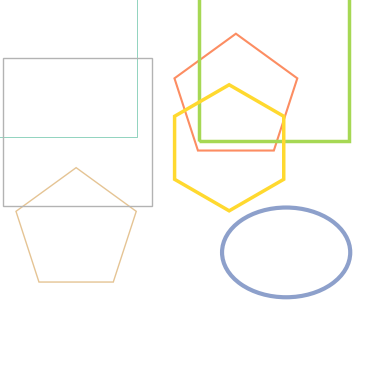[{"shape": "square", "thickness": 0.5, "radius": 0.92, "center": [0.172, 0.828]}, {"shape": "pentagon", "thickness": 1.5, "radius": 0.84, "center": [0.613, 0.745]}, {"shape": "oval", "thickness": 3, "radius": 0.83, "center": [0.743, 0.344]}, {"shape": "square", "thickness": 2.5, "radius": 0.98, "center": [0.712, 0.828]}, {"shape": "hexagon", "thickness": 2.5, "radius": 0.82, "center": [0.595, 0.616]}, {"shape": "pentagon", "thickness": 1, "radius": 0.82, "center": [0.198, 0.4]}, {"shape": "square", "thickness": 1, "radius": 0.96, "center": [0.201, 0.657]}]